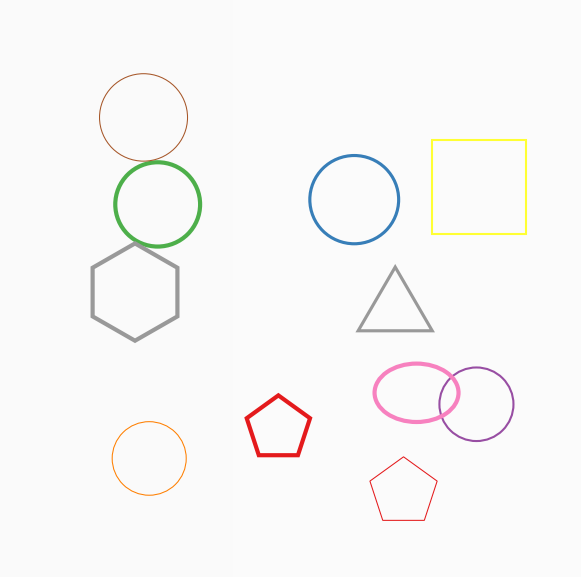[{"shape": "pentagon", "thickness": 2, "radius": 0.29, "center": [0.479, 0.257]}, {"shape": "pentagon", "thickness": 0.5, "radius": 0.3, "center": [0.694, 0.147]}, {"shape": "circle", "thickness": 1.5, "radius": 0.38, "center": [0.609, 0.653]}, {"shape": "circle", "thickness": 2, "radius": 0.36, "center": [0.271, 0.645]}, {"shape": "circle", "thickness": 1, "radius": 0.32, "center": [0.82, 0.299]}, {"shape": "circle", "thickness": 0.5, "radius": 0.32, "center": [0.257, 0.205]}, {"shape": "square", "thickness": 1, "radius": 0.41, "center": [0.824, 0.676]}, {"shape": "circle", "thickness": 0.5, "radius": 0.38, "center": [0.247, 0.796]}, {"shape": "oval", "thickness": 2, "radius": 0.36, "center": [0.717, 0.319]}, {"shape": "triangle", "thickness": 1.5, "radius": 0.37, "center": [0.68, 0.463]}, {"shape": "hexagon", "thickness": 2, "radius": 0.42, "center": [0.232, 0.493]}]